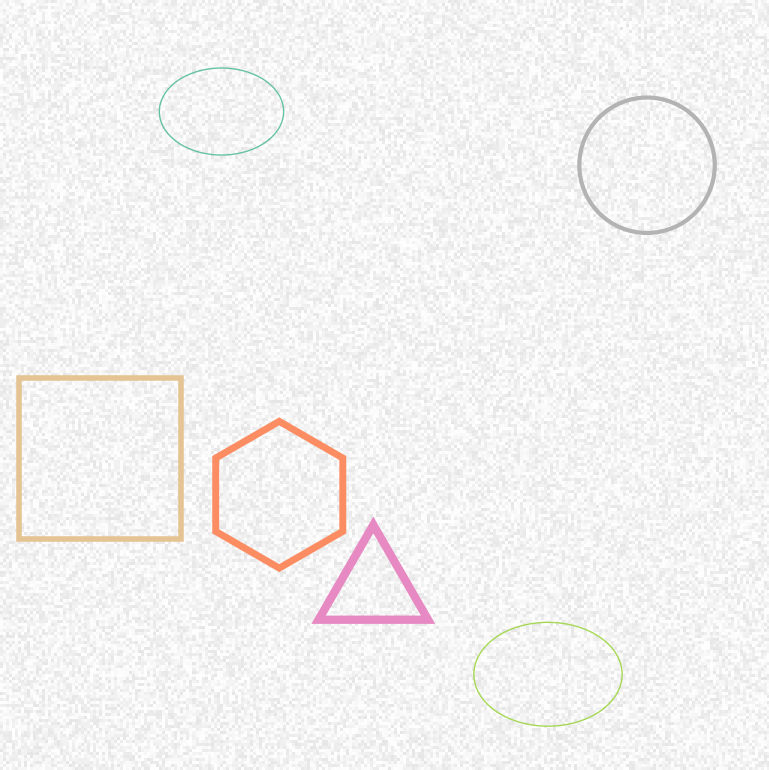[{"shape": "oval", "thickness": 0.5, "radius": 0.4, "center": [0.288, 0.855]}, {"shape": "hexagon", "thickness": 2.5, "radius": 0.48, "center": [0.363, 0.357]}, {"shape": "triangle", "thickness": 3, "radius": 0.41, "center": [0.485, 0.236]}, {"shape": "oval", "thickness": 0.5, "radius": 0.48, "center": [0.712, 0.124]}, {"shape": "square", "thickness": 2, "radius": 0.52, "center": [0.13, 0.404]}, {"shape": "circle", "thickness": 1.5, "radius": 0.44, "center": [0.84, 0.785]}]